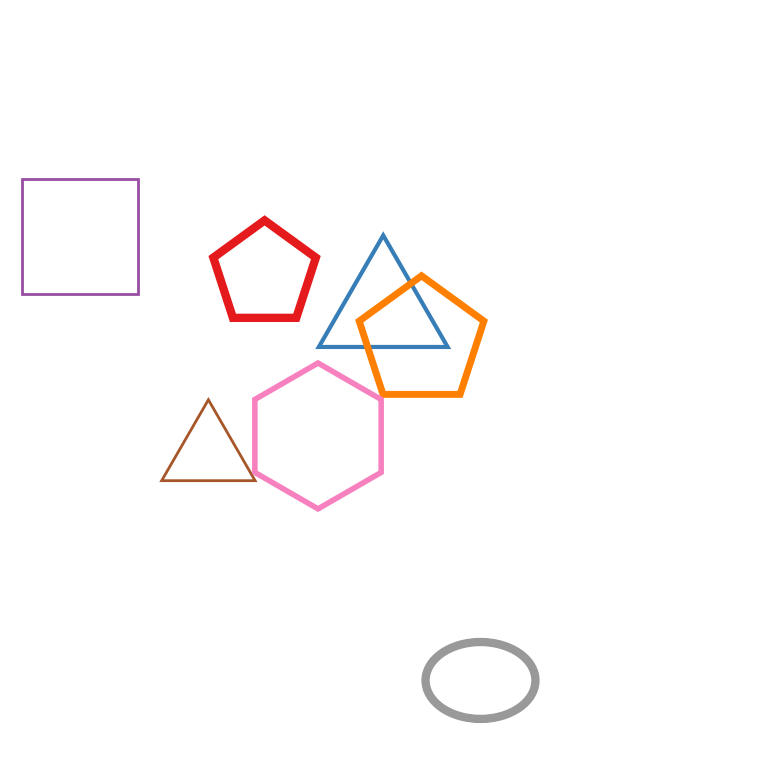[{"shape": "pentagon", "thickness": 3, "radius": 0.35, "center": [0.344, 0.644]}, {"shape": "triangle", "thickness": 1.5, "radius": 0.48, "center": [0.498, 0.598]}, {"shape": "square", "thickness": 1, "radius": 0.38, "center": [0.104, 0.693]}, {"shape": "pentagon", "thickness": 2.5, "radius": 0.43, "center": [0.547, 0.557]}, {"shape": "triangle", "thickness": 1, "radius": 0.35, "center": [0.271, 0.411]}, {"shape": "hexagon", "thickness": 2, "radius": 0.47, "center": [0.413, 0.434]}, {"shape": "oval", "thickness": 3, "radius": 0.36, "center": [0.624, 0.116]}]